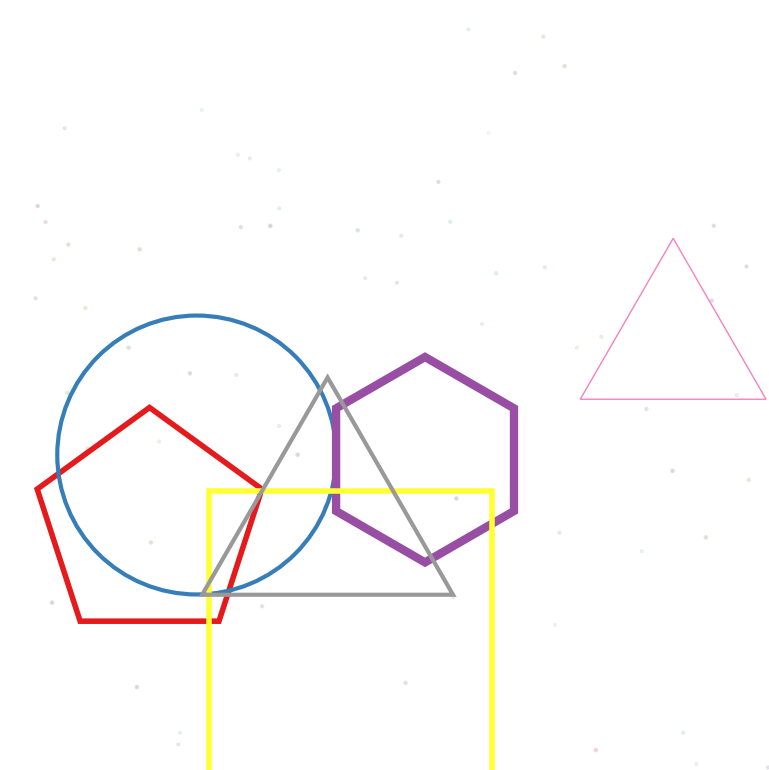[{"shape": "pentagon", "thickness": 2, "radius": 0.77, "center": [0.194, 0.317]}, {"shape": "circle", "thickness": 1.5, "radius": 0.91, "center": [0.255, 0.409]}, {"shape": "hexagon", "thickness": 3, "radius": 0.67, "center": [0.552, 0.403]}, {"shape": "square", "thickness": 2, "radius": 0.92, "center": [0.455, 0.179]}, {"shape": "triangle", "thickness": 0.5, "radius": 0.7, "center": [0.874, 0.551]}, {"shape": "triangle", "thickness": 1.5, "radius": 0.94, "center": [0.425, 0.322]}]